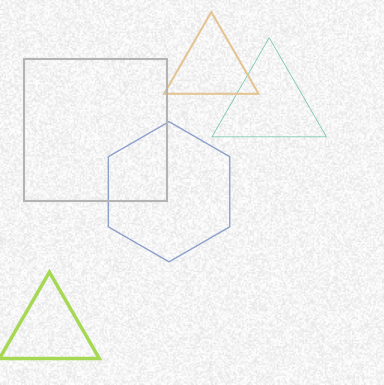[{"shape": "triangle", "thickness": 0.5, "radius": 0.86, "center": [0.699, 0.73]}, {"shape": "hexagon", "thickness": 1, "radius": 0.91, "center": [0.439, 0.502]}, {"shape": "triangle", "thickness": 2.5, "radius": 0.75, "center": [0.128, 0.144]}, {"shape": "triangle", "thickness": 1.5, "radius": 0.71, "center": [0.549, 0.827]}, {"shape": "square", "thickness": 1.5, "radius": 0.92, "center": [0.248, 0.662]}]